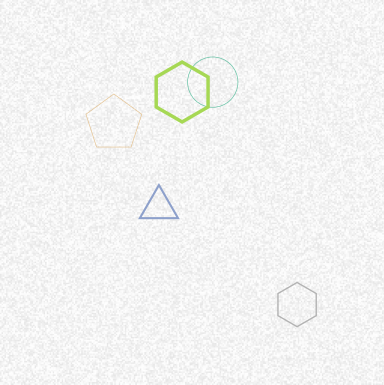[{"shape": "circle", "thickness": 0.5, "radius": 0.33, "center": [0.553, 0.787]}, {"shape": "triangle", "thickness": 1.5, "radius": 0.29, "center": [0.413, 0.462]}, {"shape": "hexagon", "thickness": 2.5, "radius": 0.39, "center": [0.473, 0.761]}, {"shape": "pentagon", "thickness": 0.5, "radius": 0.38, "center": [0.296, 0.68]}, {"shape": "hexagon", "thickness": 1, "radius": 0.29, "center": [0.772, 0.209]}]